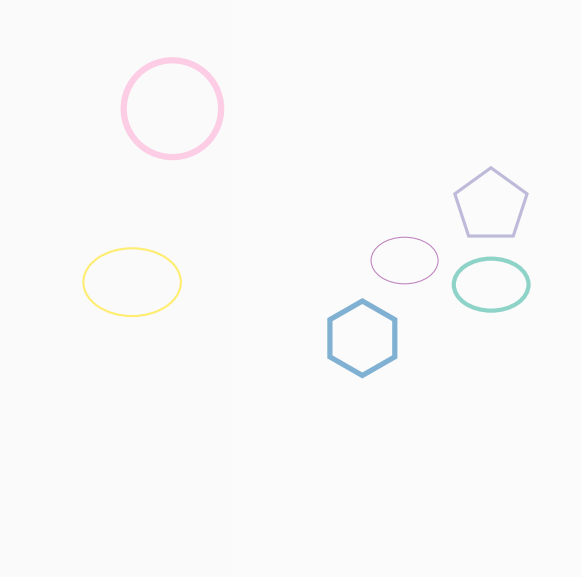[{"shape": "oval", "thickness": 2, "radius": 0.32, "center": [0.845, 0.506]}, {"shape": "pentagon", "thickness": 1.5, "radius": 0.33, "center": [0.845, 0.643]}, {"shape": "hexagon", "thickness": 2.5, "radius": 0.32, "center": [0.623, 0.413]}, {"shape": "circle", "thickness": 3, "radius": 0.42, "center": [0.297, 0.811]}, {"shape": "oval", "thickness": 0.5, "radius": 0.29, "center": [0.696, 0.548]}, {"shape": "oval", "thickness": 1, "radius": 0.42, "center": [0.227, 0.511]}]